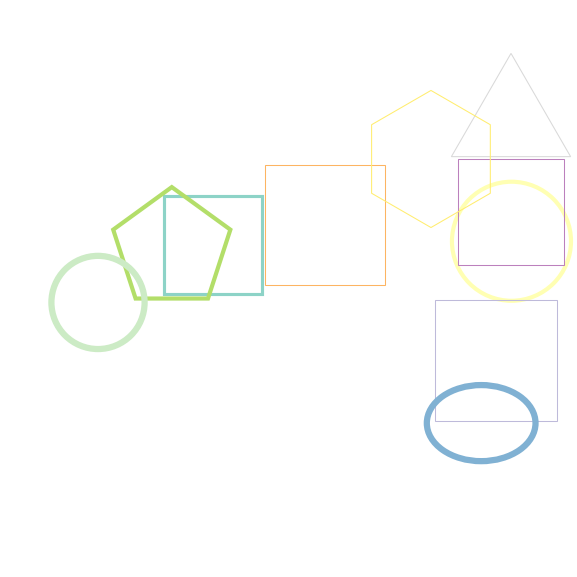[{"shape": "square", "thickness": 1.5, "radius": 0.42, "center": [0.369, 0.575]}, {"shape": "circle", "thickness": 2, "radius": 0.52, "center": [0.886, 0.581]}, {"shape": "square", "thickness": 0.5, "radius": 0.53, "center": [0.859, 0.374]}, {"shape": "oval", "thickness": 3, "radius": 0.47, "center": [0.833, 0.266]}, {"shape": "square", "thickness": 0.5, "radius": 0.52, "center": [0.562, 0.609]}, {"shape": "pentagon", "thickness": 2, "radius": 0.53, "center": [0.297, 0.568]}, {"shape": "triangle", "thickness": 0.5, "radius": 0.6, "center": [0.885, 0.787]}, {"shape": "square", "thickness": 0.5, "radius": 0.46, "center": [0.885, 0.632]}, {"shape": "circle", "thickness": 3, "radius": 0.4, "center": [0.17, 0.475]}, {"shape": "hexagon", "thickness": 0.5, "radius": 0.59, "center": [0.746, 0.724]}]